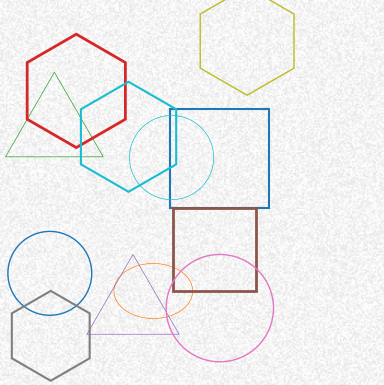[{"shape": "circle", "thickness": 1, "radius": 0.54, "center": [0.129, 0.29]}, {"shape": "square", "thickness": 1.5, "radius": 0.64, "center": [0.571, 0.589]}, {"shape": "oval", "thickness": 0.5, "radius": 0.51, "center": [0.398, 0.244]}, {"shape": "triangle", "thickness": 0.5, "radius": 0.73, "center": [0.141, 0.666]}, {"shape": "hexagon", "thickness": 2, "radius": 0.74, "center": [0.198, 0.764]}, {"shape": "triangle", "thickness": 0.5, "radius": 0.69, "center": [0.345, 0.201]}, {"shape": "square", "thickness": 2, "radius": 0.54, "center": [0.557, 0.352]}, {"shape": "circle", "thickness": 1, "radius": 0.7, "center": [0.571, 0.2]}, {"shape": "hexagon", "thickness": 1.5, "radius": 0.58, "center": [0.132, 0.128]}, {"shape": "hexagon", "thickness": 1, "radius": 0.7, "center": [0.642, 0.893]}, {"shape": "hexagon", "thickness": 1.5, "radius": 0.71, "center": [0.334, 0.645]}, {"shape": "circle", "thickness": 0.5, "radius": 0.55, "center": [0.446, 0.591]}]